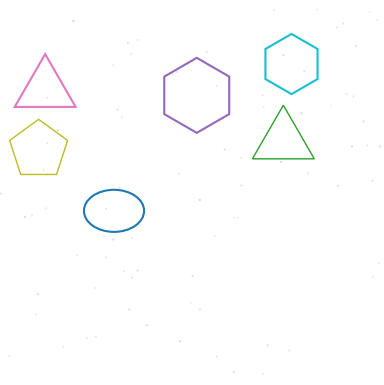[{"shape": "oval", "thickness": 1.5, "radius": 0.39, "center": [0.296, 0.452]}, {"shape": "triangle", "thickness": 1, "radius": 0.46, "center": [0.736, 0.634]}, {"shape": "hexagon", "thickness": 1.5, "radius": 0.49, "center": [0.511, 0.752]}, {"shape": "triangle", "thickness": 1.5, "radius": 0.46, "center": [0.117, 0.768]}, {"shape": "pentagon", "thickness": 1, "radius": 0.4, "center": [0.1, 0.611]}, {"shape": "hexagon", "thickness": 1.5, "radius": 0.39, "center": [0.757, 0.834]}]